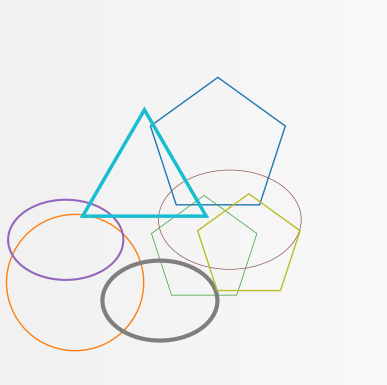[{"shape": "pentagon", "thickness": 1, "radius": 0.91, "center": [0.562, 0.616]}, {"shape": "circle", "thickness": 1, "radius": 0.88, "center": [0.194, 0.266]}, {"shape": "pentagon", "thickness": 0.5, "radius": 0.72, "center": [0.527, 0.349]}, {"shape": "oval", "thickness": 1.5, "radius": 0.74, "center": [0.17, 0.377]}, {"shape": "oval", "thickness": 0.5, "radius": 0.92, "center": [0.593, 0.429]}, {"shape": "oval", "thickness": 3, "radius": 0.74, "center": [0.413, 0.219]}, {"shape": "pentagon", "thickness": 1, "radius": 0.69, "center": [0.642, 0.358]}, {"shape": "triangle", "thickness": 2.5, "radius": 0.92, "center": [0.373, 0.531]}]